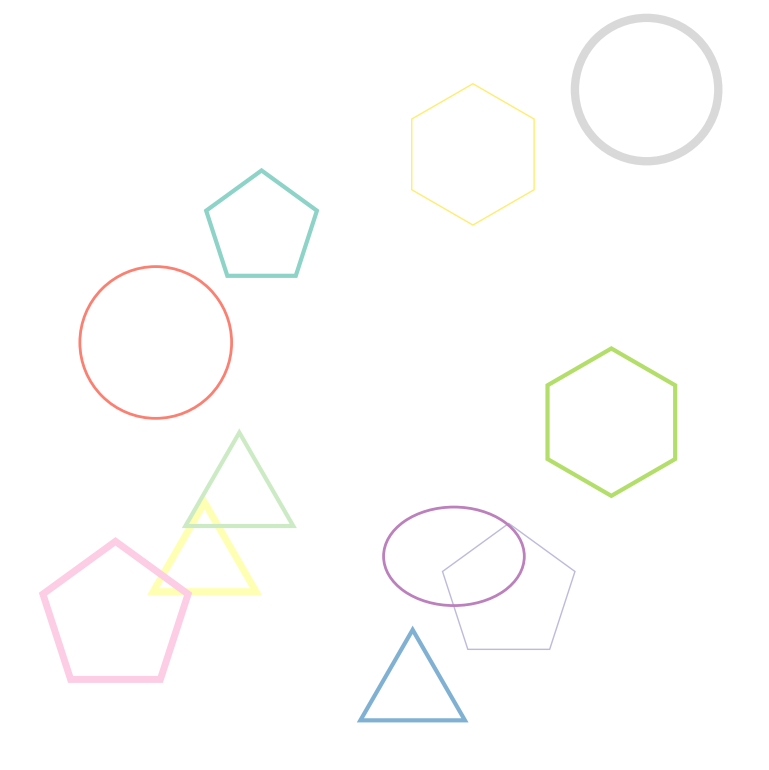[{"shape": "pentagon", "thickness": 1.5, "radius": 0.38, "center": [0.34, 0.703]}, {"shape": "triangle", "thickness": 2.5, "radius": 0.39, "center": [0.266, 0.27]}, {"shape": "pentagon", "thickness": 0.5, "radius": 0.45, "center": [0.661, 0.23]}, {"shape": "circle", "thickness": 1, "radius": 0.49, "center": [0.202, 0.555]}, {"shape": "triangle", "thickness": 1.5, "radius": 0.39, "center": [0.536, 0.104]}, {"shape": "hexagon", "thickness": 1.5, "radius": 0.48, "center": [0.794, 0.452]}, {"shape": "pentagon", "thickness": 2.5, "radius": 0.5, "center": [0.15, 0.198]}, {"shape": "circle", "thickness": 3, "radius": 0.47, "center": [0.84, 0.884]}, {"shape": "oval", "thickness": 1, "radius": 0.46, "center": [0.59, 0.278]}, {"shape": "triangle", "thickness": 1.5, "radius": 0.4, "center": [0.311, 0.357]}, {"shape": "hexagon", "thickness": 0.5, "radius": 0.46, "center": [0.614, 0.799]}]